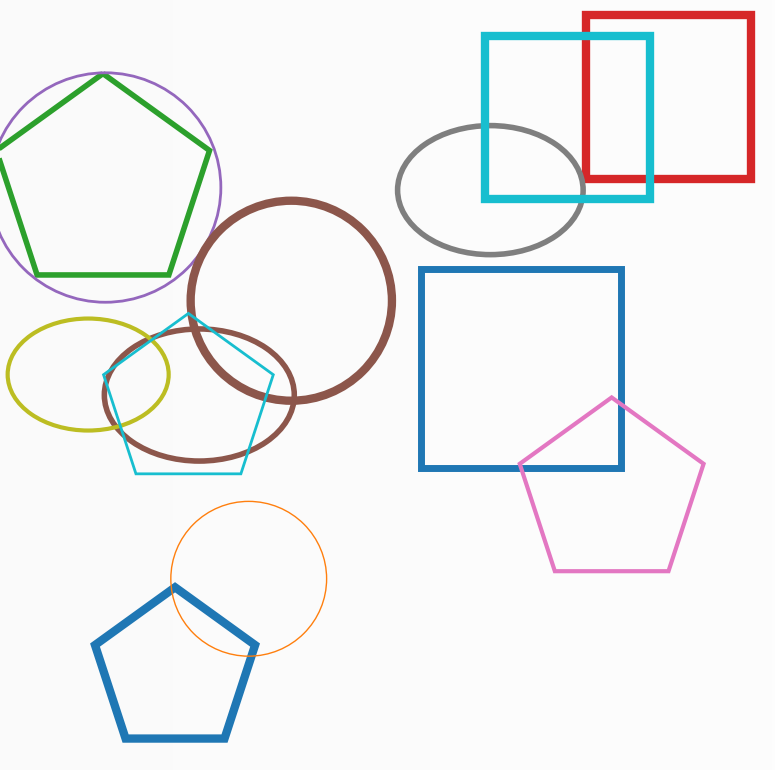[{"shape": "pentagon", "thickness": 3, "radius": 0.54, "center": [0.226, 0.129]}, {"shape": "square", "thickness": 2.5, "radius": 0.64, "center": [0.673, 0.521]}, {"shape": "circle", "thickness": 0.5, "radius": 0.5, "center": [0.321, 0.248]}, {"shape": "pentagon", "thickness": 2, "radius": 0.72, "center": [0.133, 0.76]}, {"shape": "square", "thickness": 3, "radius": 0.53, "center": [0.862, 0.874]}, {"shape": "circle", "thickness": 1, "radius": 0.75, "center": [0.136, 0.756]}, {"shape": "circle", "thickness": 3, "radius": 0.65, "center": [0.376, 0.609]}, {"shape": "oval", "thickness": 2, "radius": 0.61, "center": [0.257, 0.487]}, {"shape": "pentagon", "thickness": 1.5, "radius": 0.62, "center": [0.789, 0.359]}, {"shape": "oval", "thickness": 2, "radius": 0.6, "center": [0.633, 0.753]}, {"shape": "oval", "thickness": 1.5, "radius": 0.52, "center": [0.114, 0.514]}, {"shape": "square", "thickness": 3, "radius": 0.53, "center": [0.732, 0.847]}, {"shape": "pentagon", "thickness": 1, "radius": 0.58, "center": [0.243, 0.478]}]